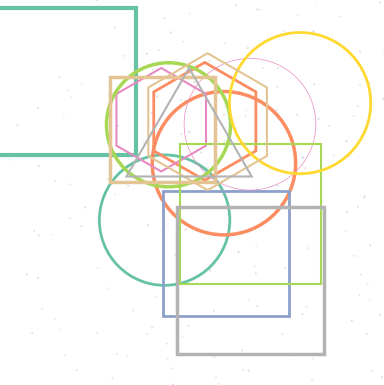[{"shape": "square", "thickness": 3, "radius": 0.95, "center": [0.163, 0.789]}, {"shape": "circle", "thickness": 2, "radius": 0.85, "center": [0.428, 0.428]}, {"shape": "circle", "thickness": 2.5, "radius": 0.93, "center": [0.582, 0.576]}, {"shape": "hexagon", "thickness": 2, "radius": 0.77, "center": [0.532, 0.685]}, {"shape": "square", "thickness": 2, "radius": 0.81, "center": [0.587, 0.342]}, {"shape": "circle", "thickness": 0.5, "radius": 0.86, "center": [0.649, 0.677]}, {"shape": "hexagon", "thickness": 1.5, "radius": 0.67, "center": [0.419, 0.689]}, {"shape": "circle", "thickness": 2.5, "radius": 0.81, "center": [0.438, 0.676]}, {"shape": "square", "thickness": 1.5, "radius": 0.91, "center": [0.65, 0.444]}, {"shape": "circle", "thickness": 2, "radius": 0.92, "center": [0.78, 0.732]}, {"shape": "hexagon", "thickness": 1.5, "radius": 0.89, "center": [0.539, 0.684]}, {"shape": "square", "thickness": 2.5, "radius": 0.68, "center": [0.422, 0.663]}, {"shape": "square", "thickness": 2.5, "radius": 0.95, "center": [0.649, 0.271]}, {"shape": "triangle", "thickness": 1.5, "radius": 0.94, "center": [0.491, 0.635]}]